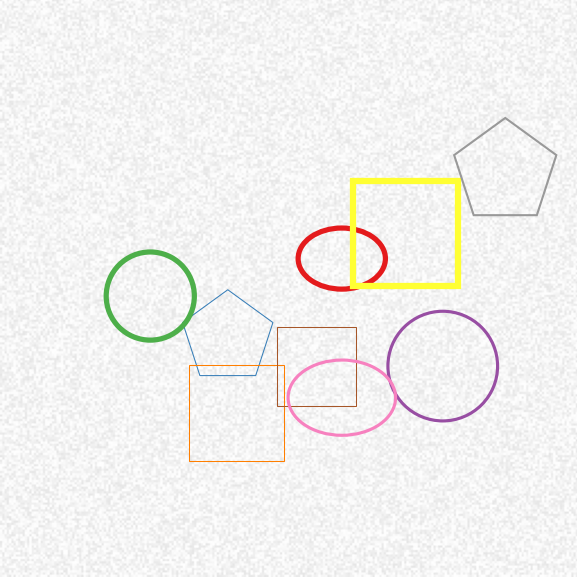[{"shape": "oval", "thickness": 2.5, "radius": 0.38, "center": [0.592, 0.551]}, {"shape": "pentagon", "thickness": 0.5, "radius": 0.41, "center": [0.394, 0.415]}, {"shape": "circle", "thickness": 2.5, "radius": 0.38, "center": [0.26, 0.486]}, {"shape": "circle", "thickness": 1.5, "radius": 0.47, "center": [0.767, 0.365]}, {"shape": "square", "thickness": 0.5, "radius": 0.41, "center": [0.409, 0.284]}, {"shape": "square", "thickness": 3, "radius": 0.45, "center": [0.702, 0.595]}, {"shape": "square", "thickness": 0.5, "radius": 0.34, "center": [0.548, 0.365]}, {"shape": "oval", "thickness": 1.5, "radius": 0.47, "center": [0.592, 0.311]}, {"shape": "pentagon", "thickness": 1, "radius": 0.47, "center": [0.875, 0.702]}]